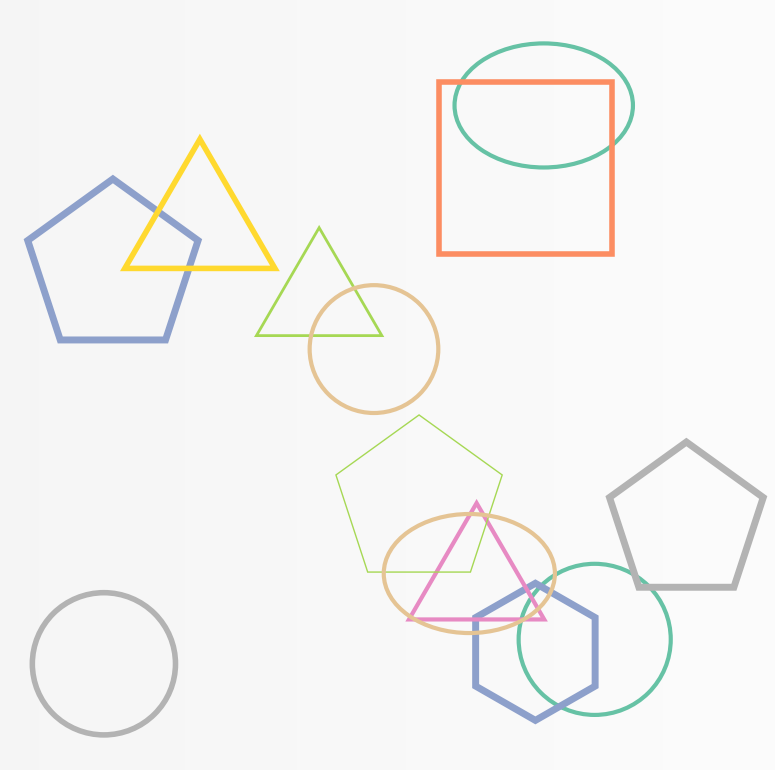[{"shape": "circle", "thickness": 1.5, "radius": 0.49, "center": [0.767, 0.17]}, {"shape": "oval", "thickness": 1.5, "radius": 0.58, "center": [0.702, 0.863]}, {"shape": "square", "thickness": 2, "radius": 0.56, "center": [0.678, 0.782]}, {"shape": "pentagon", "thickness": 2.5, "radius": 0.58, "center": [0.146, 0.652]}, {"shape": "hexagon", "thickness": 2.5, "radius": 0.45, "center": [0.691, 0.153]}, {"shape": "triangle", "thickness": 1.5, "radius": 0.5, "center": [0.615, 0.246]}, {"shape": "pentagon", "thickness": 0.5, "radius": 0.56, "center": [0.541, 0.348]}, {"shape": "triangle", "thickness": 1, "radius": 0.47, "center": [0.412, 0.611]}, {"shape": "triangle", "thickness": 2, "radius": 0.56, "center": [0.258, 0.707]}, {"shape": "oval", "thickness": 1.5, "radius": 0.55, "center": [0.606, 0.255]}, {"shape": "circle", "thickness": 1.5, "radius": 0.42, "center": [0.483, 0.547]}, {"shape": "pentagon", "thickness": 2.5, "radius": 0.52, "center": [0.886, 0.322]}, {"shape": "circle", "thickness": 2, "radius": 0.46, "center": [0.134, 0.138]}]